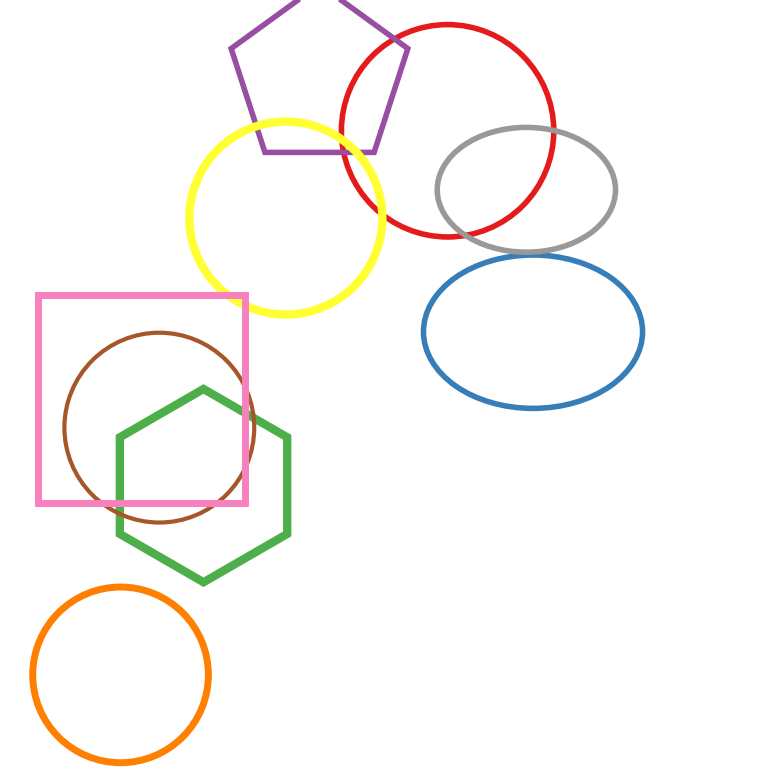[{"shape": "circle", "thickness": 2, "radius": 0.69, "center": [0.581, 0.83]}, {"shape": "oval", "thickness": 2, "radius": 0.71, "center": [0.692, 0.569]}, {"shape": "hexagon", "thickness": 3, "radius": 0.63, "center": [0.264, 0.369]}, {"shape": "pentagon", "thickness": 2, "radius": 0.6, "center": [0.415, 0.9]}, {"shape": "circle", "thickness": 2.5, "radius": 0.57, "center": [0.157, 0.124]}, {"shape": "circle", "thickness": 3, "radius": 0.63, "center": [0.371, 0.717]}, {"shape": "circle", "thickness": 1.5, "radius": 0.62, "center": [0.207, 0.445]}, {"shape": "square", "thickness": 2.5, "radius": 0.67, "center": [0.183, 0.482]}, {"shape": "oval", "thickness": 2, "radius": 0.58, "center": [0.684, 0.754]}]